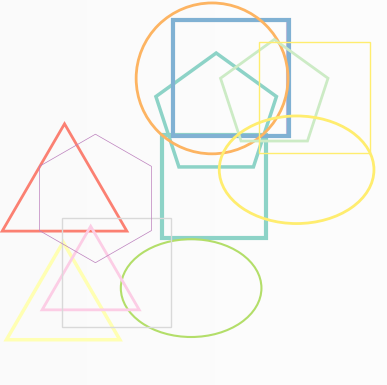[{"shape": "square", "thickness": 3, "radius": 0.67, "center": [0.553, 0.515]}, {"shape": "pentagon", "thickness": 2.5, "radius": 0.82, "center": [0.558, 0.699]}, {"shape": "triangle", "thickness": 2.5, "radius": 0.84, "center": [0.163, 0.202]}, {"shape": "square", "thickness": 1.5, "radius": 0.74, "center": [0.592, 0.799]}, {"shape": "triangle", "thickness": 2, "radius": 0.93, "center": [0.167, 0.493]}, {"shape": "square", "thickness": 3, "radius": 0.75, "center": [0.595, 0.797]}, {"shape": "circle", "thickness": 2, "radius": 0.98, "center": [0.547, 0.796]}, {"shape": "oval", "thickness": 1.5, "radius": 0.91, "center": [0.493, 0.252]}, {"shape": "triangle", "thickness": 2, "radius": 0.72, "center": [0.234, 0.268]}, {"shape": "square", "thickness": 1, "radius": 0.71, "center": [0.301, 0.292]}, {"shape": "hexagon", "thickness": 0.5, "radius": 0.83, "center": [0.246, 0.485]}, {"shape": "pentagon", "thickness": 2, "radius": 0.73, "center": [0.708, 0.752]}, {"shape": "oval", "thickness": 2, "radius": 1.0, "center": [0.765, 0.559]}, {"shape": "square", "thickness": 1, "radius": 0.72, "center": [0.812, 0.747]}]